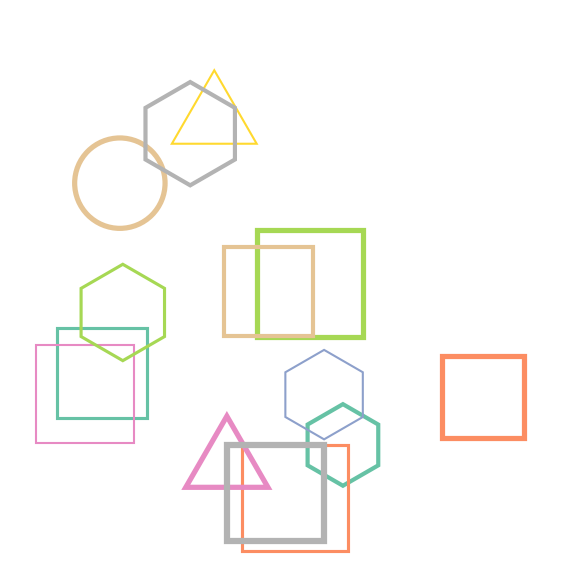[{"shape": "hexagon", "thickness": 2, "radius": 0.35, "center": [0.594, 0.229]}, {"shape": "square", "thickness": 1.5, "radius": 0.39, "center": [0.177, 0.354]}, {"shape": "square", "thickness": 1.5, "radius": 0.46, "center": [0.511, 0.137]}, {"shape": "square", "thickness": 2.5, "radius": 0.35, "center": [0.836, 0.311]}, {"shape": "hexagon", "thickness": 1, "radius": 0.39, "center": [0.561, 0.316]}, {"shape": "square", "thickness": 1, "radius": 0.42, "center": [0.147, 0.318]}, {"shape": "triangle", "thickness": 2.5, "radius": 0.41, "center": [0.393, 0.196]}, {"shape": "hexagon", "thickness": 1.5, "radius": 0.42, "center": [0.213, 0.458]}, {"shape": "square", "thickness": 2.5, "radius": 0.46, "center": [0.537, 0.508]}, {"shape": "triangle", "thickness": 1, "radius": 0.42, "center": [0.371, 0.793]}, {"shape": "square", "thickness": 2, "radius": 0.39, "center": [0.465, 0.495]}, {"shape": "circle", "thickness": 2.5, "radius": 0.39, "center": [0.208, 0.682]}, {"shape": "hexagon", "thickness": 2, "radius": 0.45, "center": [0.329, 0.768]}, {"shape": "square", "thickness": 3, "radius": 0.42, "center": [0.477, 0.146]}]